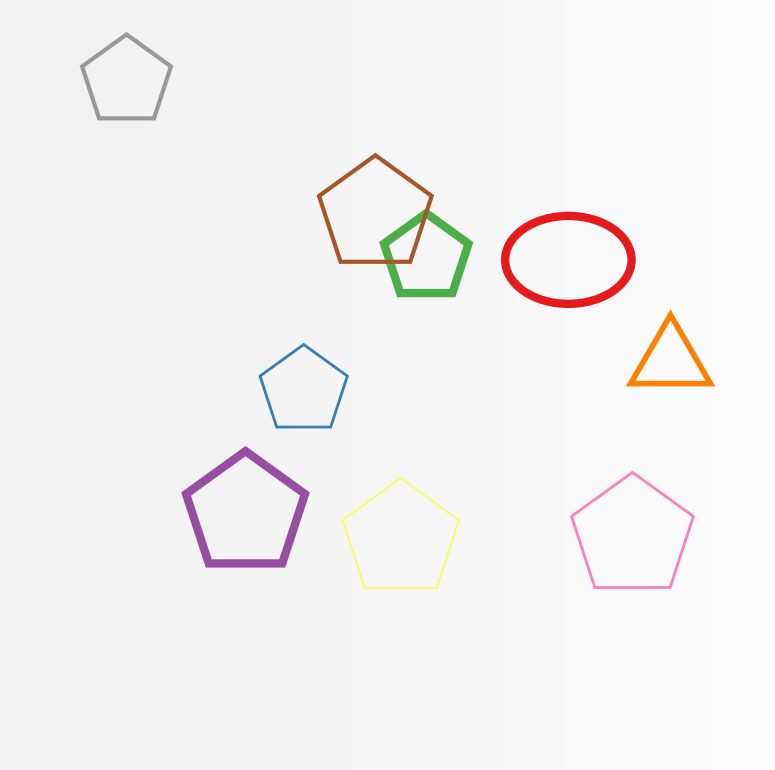[{"shape": "oval", "thickness": 3, "radius": 0.41, "center": [0.733, 0.662]}, {"shape": "pentagon", "thickness": 1, "radius": 0.3, "center": [0.392, 0.493]}, {"shape": "pentagon", "thickness": 3, "radius": 0.29, "center": [0.55, 0.666]}, {"shape": "pentagon", "thickness": 3, "radius": 0.4, "center": [0.317, 0.334]}, {"shape": "triangle", "thickness": 2, "radius": 0.3, "center": [0.865, 0.532]}, {"shape": "pentagon", "thickness": 0.5, "radius": 0.39, "center": [0.517, 0.3]}, {"shape": "pentagon", "thickness": 1.5, "radius": 0.38, "center": [0.484, 0.722]}, {"shape": "pentagon", "thickness": 1, "radius": 0.41, "center": [0.816, 0.304]}, {"shape": "pentagon", "thickness": 1.5, "radius": 0.3, "center": [0.163, 0.895]}]